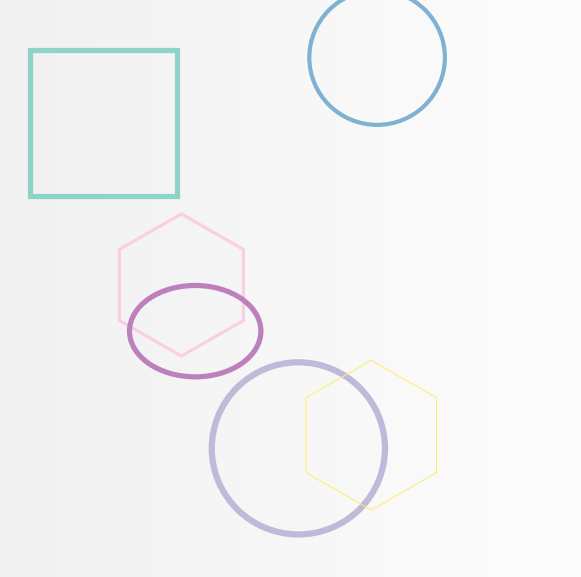[{"shape": "square", "thickness": 2.5, "radius": 0.63, "center": [0.178, 0.786]}, {"shape": "circle", "thickness": 3, "radius": 0.74, "center": [0.513, 0.223]}, {"shape": "circle", "thickness": 2, "radius": 0.58, "center": [0.649, 0.9]}, {"shape": "hexagon", "thickness": 1.5, "radius": 0.62, "center": [0.312, 0.506]}, {"shape": "oval", "thickness": 2.5, "radius": 0.57, "center": [0.336, 0.426]}, {"shape": "hexagon", "thickness": 0.5, "radius": 0.65, "center": [0.639, 0.246]}]